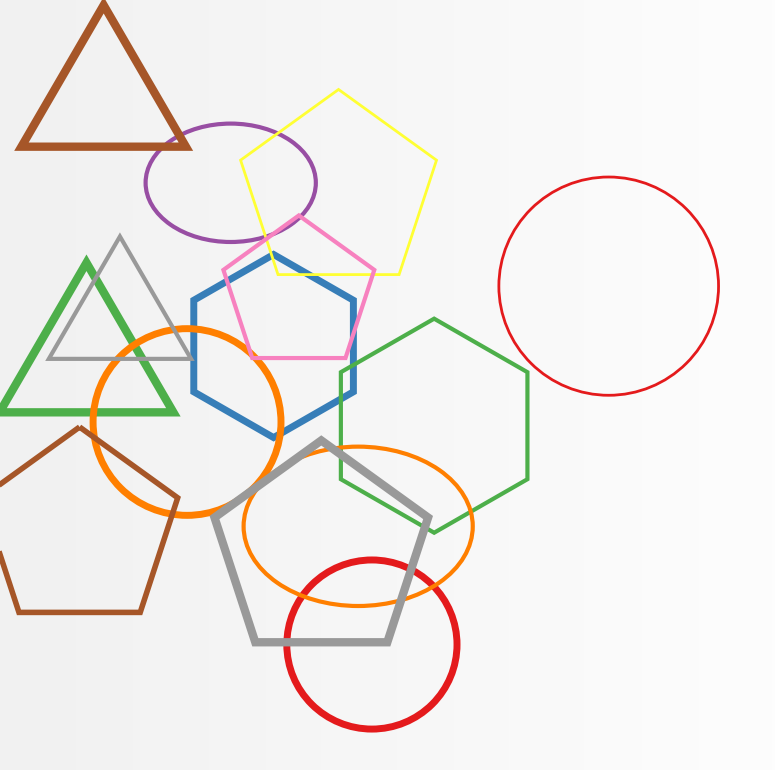[{"shape": "circle", "thickness": 1, "radius": 0.71, "center": [0.785, 0.628]}, {"shape": "circle", "thickness": 2.5, "radius": 0.55, "center": [0.48, 0.163]}, {"shape": "hexagon", "thickness": 2.5, "radius": 0.59, "center": [0.353, 0.551]}, {"shape": "hexagon", "thickness": 1.5, "radius": 0.69, "center": [0.56, 0.447]}, {"shape": "triangle", "thickness": 3, "radius": 0.65, "center": [0.112, 0.529]}, {"shape": "oval", "thickness": 1.5, "radius": 0.55, "center": [0.298, 0.763]}, {"shape": "oval", "thickness": 1.5, "radius": 0.74, "center": [0.462, 0.316]}, {"shape": "circle", "thickness": 2.5, "radius": 0.61, "center": [0.241, 0.452]}, {"shape": "pentagon", "thickness": 1, "radius": 0.66, "center": [0.437, 0.751]}, {"shape": "pentagon", "thickness": 2, "radius": 0.67, "center": [0.103, 0.312]}, {"shape": "triangle", "thickness": 3, "radius": 0.61, "center": [0.134, 0.871]}, {"shape": "pentagon", "thickness": 1.5, "radius": 0.51, "center": [0.386, 0.618]}, {"shape": "triangle", "thickness": 1.5, "radius": 0.53, "center": [0.155, 0.587]}, {"shape": "pentagon", "thickness": 3, "radius": 0.72, "center": [0.415, 0.283]}]